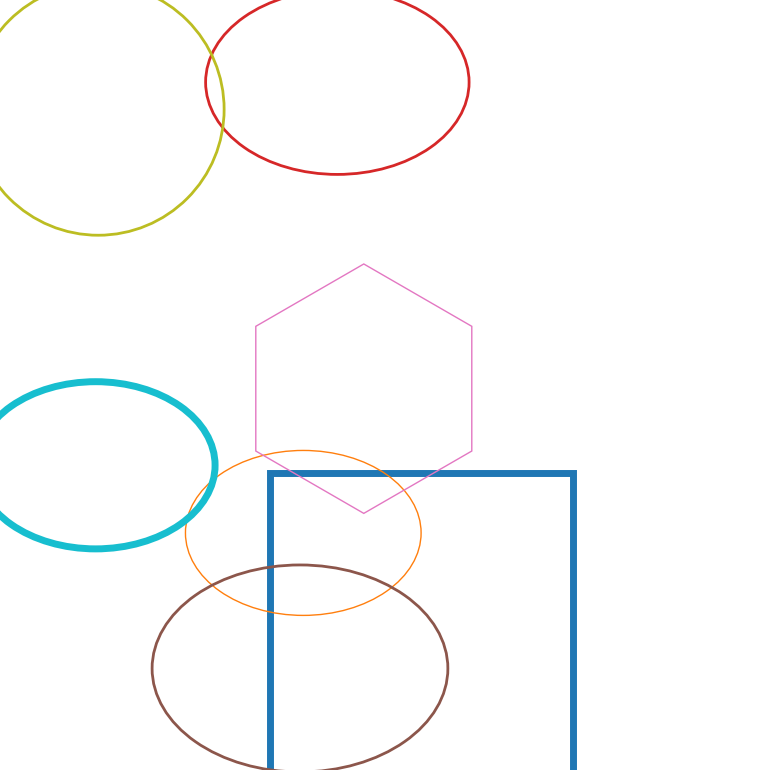[{"shape": "square", "thickness": 2.5, "radius": 0.98, "center": [0.548, 0.189]}, {"shape": "oval", "thickness": 0.5, "radius": 0.77, "center": [0.394, 0.308]}, {"shape": "oval", "thickness": 1, "radius": 0.86, "center": [0.438, 0.893]}, {"shape": "oval", "thickness": 1, "radius": 0.96, "center": [0.39, 0.132]}, {"shape": "hexagon", "thickness": 0.5, "radius": 0.81, "center": [0.472, 0.495]}, {"shape": "circle", "thickness": 1, "radius": 0.82, "center": [0.128, 0.858]}, {"shape": "oval", "thickness": 2.5, "radius": 0.78, "center": [0.124, 0.396]}]